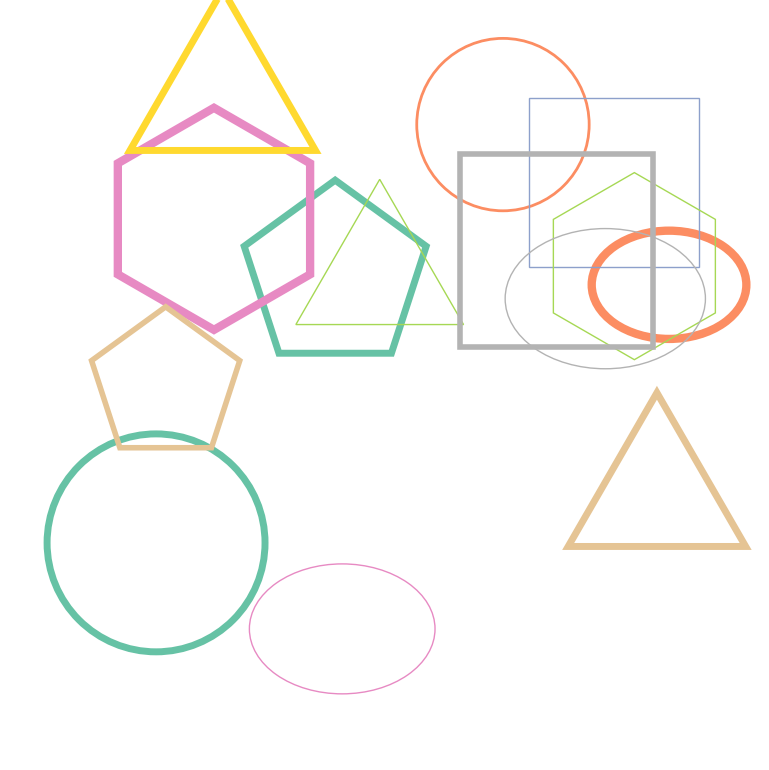[{"shape": "circle", "thickness": 2.5, "radius": 0.71, "center": [0.203, 0.295]}, {"shape": "pentagon", "thickness": 2.5, "radius": 0.62, "center": [0.435, 0.642]}, {"shape": "oval", "thickness": 3, "radius": 0.5, "center": [0.869, 0.63]}, {"shape": "circle", "thickness": 1, "radius": 0.56, "center": [0.653, 0.838]}, {"shape": "square", "thickness": 0.5, "radius": 0.55, "center": [0.797, 0.763]}, {"shape": "hexagon", "thickness": 3, "radius": 0.72, "center": [0.278, 0.716]}, {"shape": "oval", "thickness": 0.5, "radius": 0.6, "center": [0.444, 0.183]}, {"shape": "hexagon", "thickness": 0.5, "radius": 0.61, "center": [0.824, 0.654]}, {"shape": "triangle", "thickness": 0.5, "radius": 0.63, "center": [0.493, 0.641]}, {"shape": "triangle", "thickness": 2.5, "radius": 0.7, "center": [0.289, 0.874]}, {"shape": "pentagon", "thickness": 2, "radius": 0.51, "center": [0.215, 0.5]}, {"shape": "triangle", "thickness": 2.5, "radius": 0.67, "center": [0.853, 0.357]}, {"shape": "square", "thickness": 2, "radius": 0.63, "center": [0.723, 0.675]}, {"shape": "oval", "thickness": 0.5, "radius": 0.65, "center": [0.786, 0.612]}]